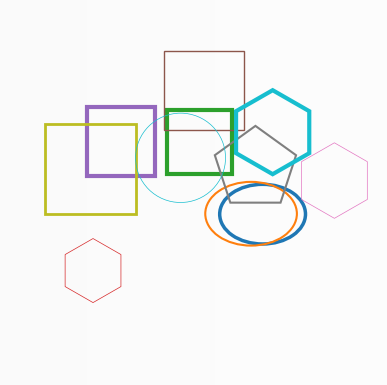[{"shape": "oval", "thickness": 2.5, "radius": 0.55, "center": [0.678, 0.444]}, {"shape": "oval", "thickness": 1.5, "radius": 0.59, "center": [0.648, 0.445]}, {"shape": "square", "thickness": 3, "radius": 0.42, "center": [0.514, 0.63]}, {"shape": "hexagon", "thickness": 0.5, "radius": 0.42, "center": [0.24, 0.297]}, {"shape": "square", "thickness": 3, "radius": 0.44, "center": [0.312, 0.633]}, {"shape": "square", "thickness": 1, "radius": 0.51, "center": [0.527, 0.766]}, {"shape": "hexagon", "thickness": 0.5, "radius": 0.49, "center": [0.863, 0.531]}, {"shape": "pentagon", "thickness": 1.5, "radius": 0.55, "center": [0.659, 0.563]}, {"shape": "square", "thickness": 2, "radius": 0.59, "center": [0.233, 0.562]}, {"shape": "hexagon", "thickness": 3, "radius": 0.55, "center": [0.704, 0.657]}, {"shape": "circle", "thickness": 0.5, "radius": 0.58, "center": [0.466, 0.59]}]